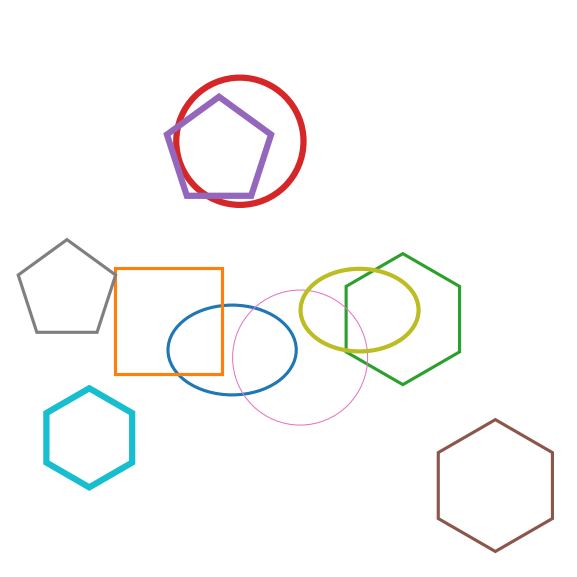[{"shape": "oval", "thickness": 1.5, "radius": 0.56, "center": [0.402, 0.393]}, {"shape": "square", "thickness": 1.5, "radius": 0.46, "center": [0.292, 0.443]}, {"shape": "hexagon", "thickness": 1.5, "radius": 0.57, "center": [0.698, 0.447]}, {"shape": "circle", "thickness": 3, "radius": 0.55, "center": [0.415, 0.755]}, {"shape": "pentagon", "thickness": 3, "radius": 0.47, "center": [0.379, 0.737]}, {"shape": "hexagon", "thickness": 1.5, "radius": 0.57, "center": [0.858, 0.158]}, {"shape": "circle", "thickness": 0.5, "radius": 0.58, "center": [0.52, 0.38]}, {"shape": "pentagon", "thickness": 1.5, "radius": 0.44, "center": [0.116, 0.495]}, {"shape": "oval", "thickness": 2, "radius": 0.51, "center": [0.623, 0.462]}, {"shape": "hexagon", "thickness": 3, "radius": 0.43, "center": [0.155, 0.241]}]